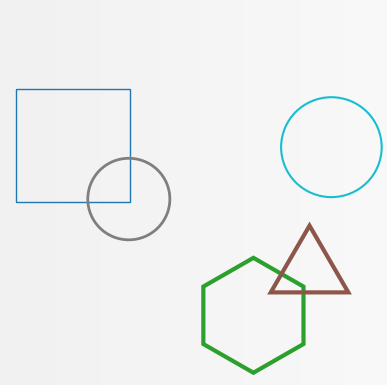[{"shape": "square", "thickness": 1, "radius": 0.73, "center": [0.189, 0.621]}, {"shape": "hexagon", "thickness": 3, "radius": 0.75, "center": [0.654, 0.181]}, {"shape": "triangle", "thickness": 3, "radius": 0.58, "center": [0.799, 0.298]}, {"shape": "circle", "thickness": 2, "radius": 0.53, "center": [0.332, 0.483]}, {"shape": "circle", "thickness": 1.5, "radius": 0.65, "center": [0.855, 0.618]}]